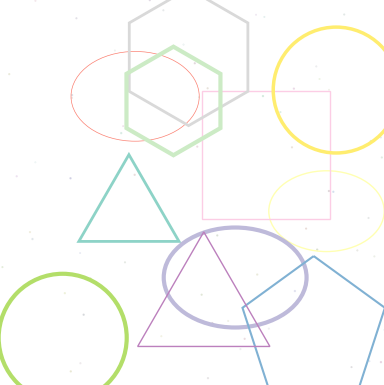[{"shape": "triangle", "thickness": 2, "radius": 0.75, "center": [0.335, 0.448]}, {"shape": "oval", "thickness": 1, "radius": 0.75, "center": [0.848, 0.452]}, {"shape": "oval", "thickness": 3, "radius": 0.93, "center": [0.611, 0.279]}, {"shape": "oval", "thickness": 0.5, "radius": 0.83, "center": [0.351, 0.75]}, {"shape": "pentagon", "thickness": 1.5, "radius": 0.97, "center": [0.815, 0.14]}, {"shape": "circle", "thickness": 3, "radius": 0.83, "center": [0.163, 0.123]}, {"shape": "square", "thickness": 1, "radius": 0.83, "center": [0.692, 0.597]}, {"shape": "hexagon", "thickness": 2, "radius": 0.89, "center": [0.49, 0.852]}, {"shape": "triangle", "thickness": 1, "radius": 0.99, "center": [0.529, 0.199]}, {"shape": "hexagon", "thickness": 3, "radius": 0.7, "center": [0.451, 0.738]}, {"shape": "circle", "thickness": 2.5, "radius": 0.82, "center": [0.873, 0.766]}]